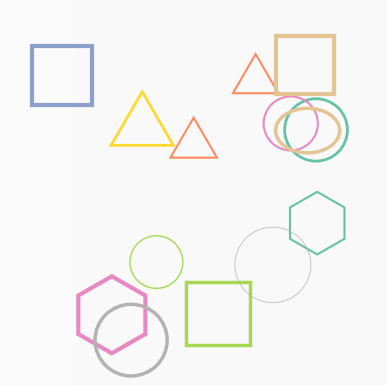[{"shape": "hexagon", "thickness": 1.5, "radius": 0.41, "center": [0.819, 0.42]}, {"shape": "circle", "thickness": 2, "radius": 0.41, "center": [0.816, 0.663]}, {"shape": "triangle", "thickness": 1.5, "radius": 0.35, "center": [0.5, 0.625]}, {"shape": "triangle", "thickness": 1.5, "radius": 0.34, "center": [0.66, 0.792]}, {"shape": "square", "thickness": 3, "radius": 0.38, "center": [0.16, 0.803]}, {"shape": "hexagon", "thickness": 3, "radius": 0.5, "center": [0.289, 0.182]}, {"shape": "circle", "thickness": 1.5, "radius": 0.35, "center": [0.75, 0.679]}, {"shape": "circle", "thickness": 1, "radius": 0.34, "center": [0.404, 0.319]}, {"shape": "square", "thickness": 2.5, "radius": 0.41, "center": [0.562, 0.186]}, {"shape": "triangle", "thickness": 2, "radius": 0.46, "center": [0.367, 0.669]}, {"shape": "oval", "thickness": 2.5, "radius": 0.41, "center": [0.794, 0.661]}, {"shape": "square", "thickness": 3, "radius": 0.37, "center": [0.788, 0.831]}, {"shape": "circle", "thickness": 2.5, "radius": 0.47, "center": [0.338, 0.117]}, {"shape": "circle", "thickness": 0.5, "radius": 0.49, "center": [0.704, 0.312]}]